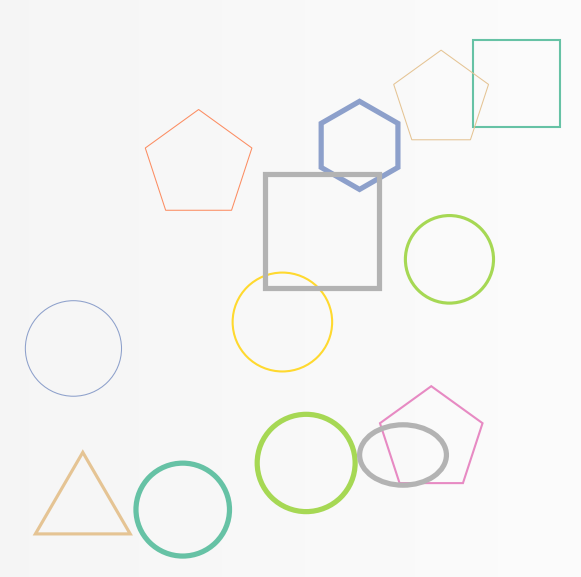[{"shape": "circle", "thickness": 2.5, "radius": 0.4, "center": [0.314, 0.117]}, {"shape": "square", "thickness": 1, "radius": 0.37, "center": [0.889, 0.854]}, {"shape": "pentagon", "thickness": 0.5, "radius": 0.48, "center": [0.342, 0.713]}, {"shape": "hexagon", "thickness": 2.5, "radius": 0.38, "center": [0.619, 0.747]}, {"shape": "circle", "thickness": 0.5, "radius": 0.41, "center": [0.126, 0.396]}, {"shape": "pentagon", "thickness": 1, "radius": 0.46, "center": [0.742, 0.238]}, {"shape": "circle", "thickness": 1.5, "radius": 0.38, "center": [0.773, 0.55]}, {"shape": "circle", "thickness": 2.5, "radius": 0.42, "center": [0.527, 0.197]}, {"shape": "circle", "thickness": 1, "radius": 0.43, "center": [0.486, 0.442]}, {"shape": "pentagon", "thickness": 0.5, "radius": 0.43, "center": [0.759, 0.826]}, {"shape": "triangle", "thickness": 1.5, "radius": 0.47, "center": [0.142, 0.122]}, {"shape": "oval", "thickness": 2.5, "radius": 0.37, "center": [0.693, 0.211]}, {"shape": "square", "thickness": 2.5, "radius": 0.49, "center": [0.554, 0.599]}]